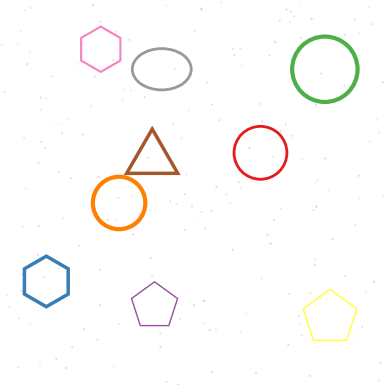[{"shape": "circle", "thickness": 2, "radius": 0.34, "center": [0.677, 0.603]}, {"shape": "hexagon", "thickness": 2.5, "radius": 0.33, "center": [0.12, 0.269]}, {"shape": "circle", "thickness": 3, "radius": 0.42, "center": [0.844, 0.82]}, {"shape": "pentagon", "thickness": 1, "radius": 0.31, "center": [0.401, 0.205]}, {"shape": "circle", "thickness": 3, "radius": 0.34, "center": [0.309, 0.473]}, {"shape": "pentagon", "thickness": 1, "radius": 0.37, "center": [0.857, 0.175]}, {"shape": "triangle", "thickness": 2.5, "radius": 0.38, "center": [0.395, 0.588]}, {"shape": "hexagon", "thickness": 1.5, "radius": 0.29, "center": [0.262, 0.872]}, {"shape": "oval", "thickness": 2, "radius": 0.38, "center": [0.42, 0.82]}]